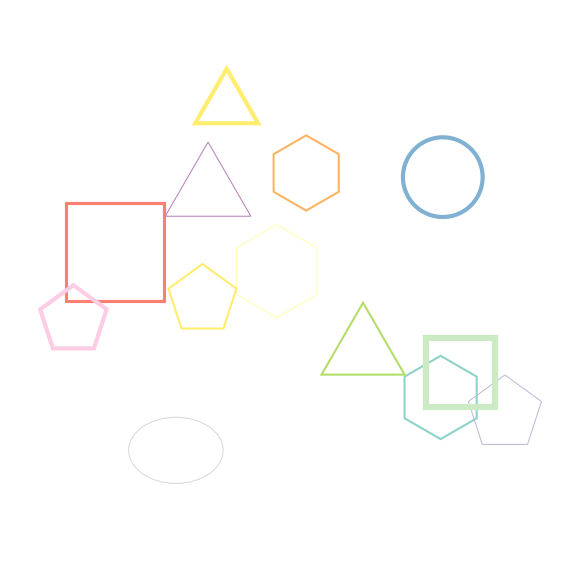[{"shape": "hexagon", "thickness": 1, "radius": 0.36, "center": [0.763, 0.311]}, {"shape": "hexagon", "thickness": 0.5, "radius": 0.4, "center": [0.479, 0.53]}, {"shape": "pentagon", "thickness": 0.5, "radius": 0.33, "center": [0.874, 0.283]}, {"shape": "square", "thickness": 1.5, "radius": 0.42, "center": [0.2, 0.562]}, {"shape": "circle", "thickness": 2, "radius": 0.34, "center": [0.767, 0.692]}, {"shape": "hexagon", "thickness": 1, "radius": 0.33, "center": [0.53, 0.7]}, {"shape": "triangle", "thickness": 1, "radius": 0.42, "center": [0.629, 0.392]}, {"shape": "pentagon", "thickness": 2, "radius": 0.3, "center": [0.127, 0.445]}, {"shape": "oval", "thickness": 0.5, "radius": 0.41, "center": [0.305, 0.219]}, {"shape": "triangle", "thickness": 0.5, "radius": 0.43, "center": [0.36, 0.668]}, {"shape": "square", "thickness": 3, "radius": 0.3, "center": [0.797, 0.354]}, {"shape": "pentagon", "thickness": 1, "radius": 0.31, "center": [0.351, 0.48]}, {"shape": "triangle", "thickness": 2, "radius": 0.31, "center": [0.393, 0.817]}]